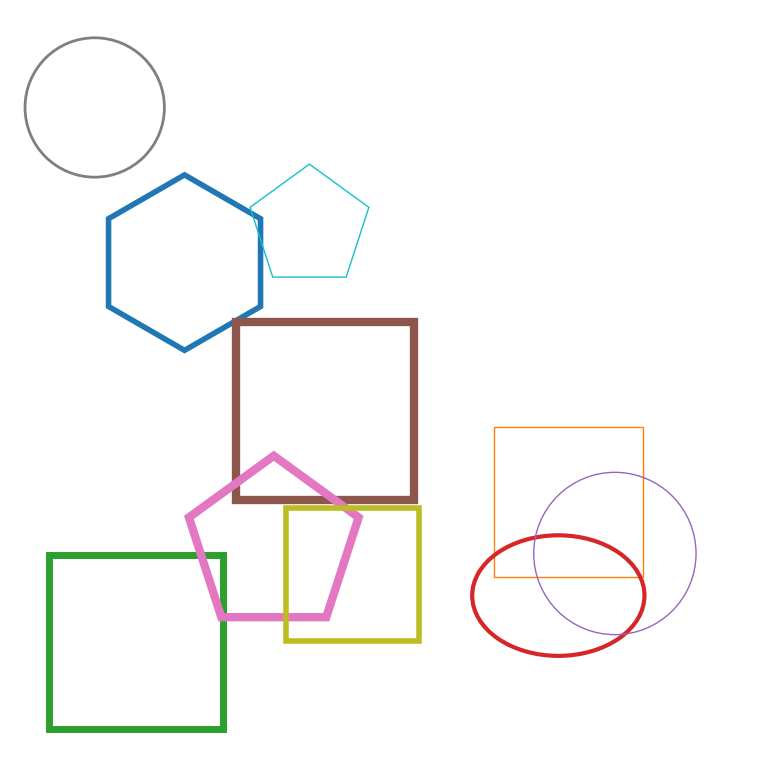[{"shape": "hexagon", "thickness": 2, "radius": 0.57, "center": [0.24, 0.659]}, {"shape": "square", "thickness": 0.5, "radius": 0.49, "center": [0.738, 0.348]}, {"shape": "square", "thickness": 2.5, "radius": 0.56, "center": [0.176, 0.166]}, {"shape": "oval", "thickness": 1.5, "radius": 0.56, "center": [0.725, 0.227]}, {"shape": "circle", "thickness": 0.5, "radius": 0.53, "center": [0.799, 0.281]}, {"shape": "square", "thickness": 3, "radius": 0.58, "center": [0.422, 0.466]}, {"shape": "pentagon", "thickness": 3, "radius": 0.58, "center": [0.356, 0.292]}, {"shape": "circle", "thickness": 1, "radius": 0.45, "center": [0.123, 0.86]}, {"shape": "square", "thickness": 2, "radius": 0.43, "center": [0.457, 0.253]}, {"shape": "pentagon", "thickness": 0.5, "radius": 0.41, "center": [0.402, 0.706]}]